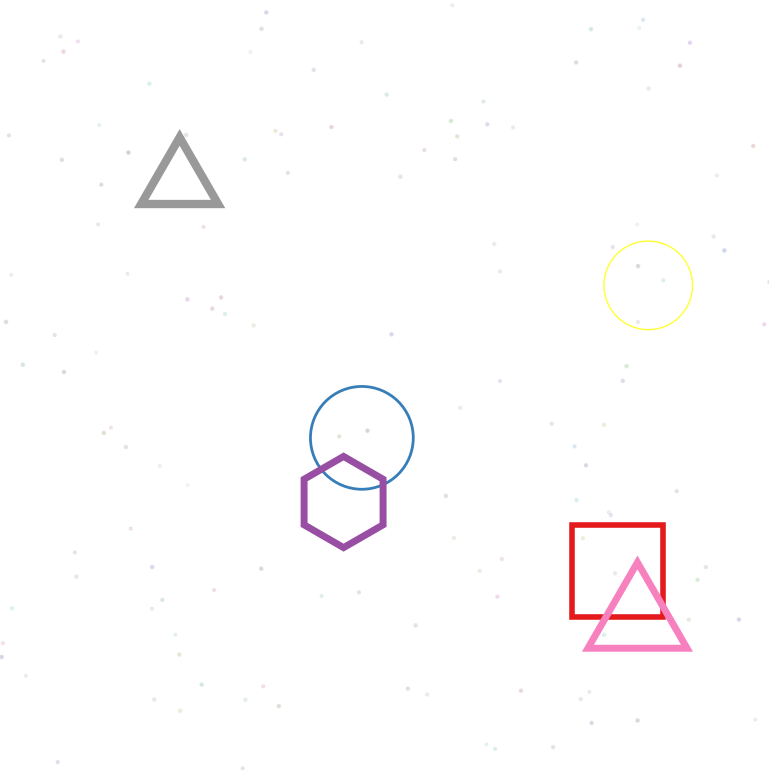[{"shape": "square", "thickness": 2, "radius": 0.3, "center": [0.802, 0.258]}, {"shape": "circle", "thickness": 1, "radius": 0.33, "center": [0.47, 0.431]}, {"shape": "hexagon", "thickness": 2.5, "radius": 0.3, "center": [0.446, 0.348]}, {"shape": "circle", "thickness": 0.5, "radius": 0.29, "center": [0.842, 0.629]}, {"shape": "triangle", "thickness": 2.5, "radius": 0.37, "center": [0.828, 0.195]}, {"shape": "triangle", "thickness": 3, "radius": 0.29, "center": [0.233, 0.764]}]